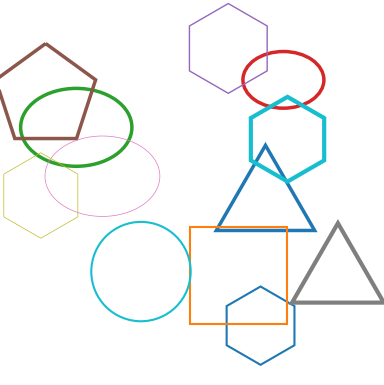[{"shape": "triangle", "thickness": 2.5, "radius": 0.74, "center": [0.69, 0.475]}, {"shape": "hexagon", "thickness": 1.5, "radius": 0.51, "center": [0.677, 0.154]}, {"shape": "square", "thickness": 1.5, "radius": 0.63, "center": [0.618, 0.285]}, {"shape": "oval", "thickness": 2.5, "radius": 0.72, "center": [0.198, 0.669]}, {"shape": "oval", "thickness": 2.5, "radius": 0.53, "center": [0.736, 0.793]}, {"shape": "hexagon", "thickness": 1, "radius": 0.58, "center": [0.593, 0.874]}, {"shape": "pentagon", "thickness": 2.5, "radius": 0.68, "center": [0.119, 0.751]}, {"shape": "oval", "thickness": 0.5, "radius": 0.75, "center": [0.266, 0.542]}, {"shape": "triangle", "thickness": 3, "radius": 0.69, "center": [0.878, 0.283]}, {"shape": "hexagon", "thickness": 0.5, "radius": 0.56, "center": [0.106, 0.492]}, {"shape": "circle", "thickness": 1.5, "radius": 0.65, "center": [0.366, 0.295]}, {"shape": "hexagon", "thickness": 3, "radius": 0.55, "center": [0.747, 0.638]}]